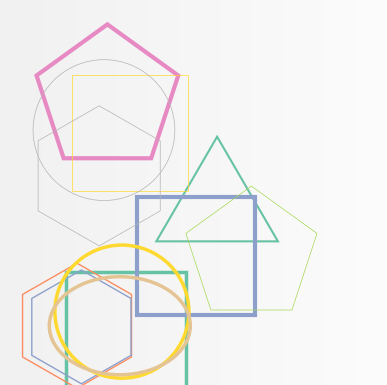[{"shape": "square", "thickness": 2.5, "radius": 0.77, "center": [0.325, 0.139]}, {"shape": "triangle", "thickness": 1.5, "radius": 0.91, "center": [0.56, 0.464]}, {"shape": "hexagon", "thickness": 1, "radius": 0.81, "center": [0.199, 0.154]}, {"shape": "hexagon", "thickness": 1, "radius": 0.74, "center": [0.21, 0.151]}, {"shape": "square", "thickness": 3, "radius": 0.76, "center": [0.506, 0.335]}, {"shape": "pentagon", "thickness": 3, "radius": 0.96, "center": [0.277, 0.744]}, {"shape": "pentagon", "thickness": 0.5, "radius": 0.89, "center": [0.649, 0.339]}, {"shape": "circle", "thickness": 2.5, "radius": 0.86, "center": [0.315, 0.191]}, {"shape": "square", "thickness": 0.5, "radius": 0.75, "center": [0.335, 0.654]}, {"shape": "oval", "thickness": 2.5, "radius": 0.91, "center": [0.309, 0.154]}, {"shape": "circle", "thickness": 0.5, "radius": 0.91, "center": [0.268, 0.662]}, {"shape": "hexagon", "thickness": 0.5, "radius": 0.91, "center": [0.256, 0.543]}]